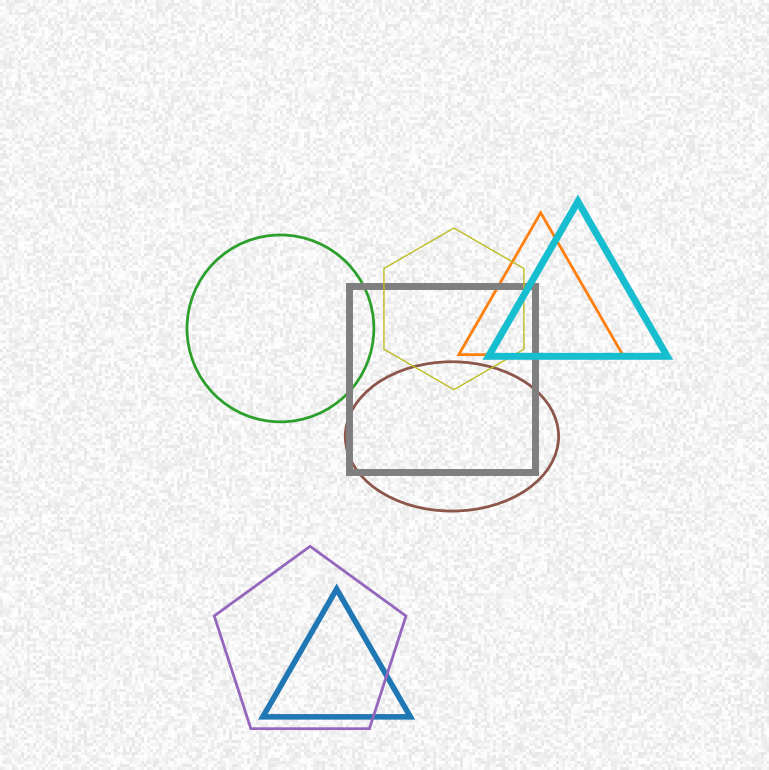[{"shape": "triangle", "thickness": 2, "radius": 0.55, "center": [0.437, 0.124]}, {"shape": "triangle", "thickness": 1, "radius": 0.61, "center": [0.702, 0.601]}, {"shape": "circle", "thickness": 1, "radius": 0.61, "center": [0.364, 0.573]}, {"shape": "pentagon", "thickness": 1, "radius": 0.65, "center": [0.403, 0.16]}, {"shape": "oval", "thickness": 1, "radius": 0.69, "center": [0.587, 0.433]}, {"shape": "square", "thickness": 2.5, "radius": 0.6, "center": [0.574, 0.508]}, {"shape": "hexagon", "thickness": 0.5, "radius": 0.52, "center": [0.589, 0.599]}, {"shape": "triangle", "thickness": 2.5, "radius": 0.67, "center": [0.751, 0.604]}]